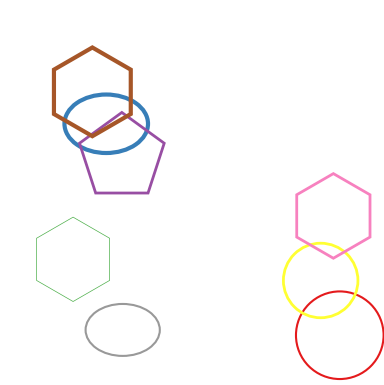[{"shape": "circle", "thickness": 1.5, "radius": 0.57, "center": [0.883, 0.129]}, {"shape": "oval", "thickness": 3, "radius": 0.54, "center": [0.276, 0.679]}, {"shape": "hexagon", "thickness": 0.5, "radius": 0.55, "center": [0.19, 0.326]}, {"shape": "pentagon", "thickness": 2, "radius": 0.58, "center": [0.316, 0.592]}, {"shape": "circle", "thickness": 2, "radius": 0.48, "center": [0.833, 0.271]}, {"shape": "hexagon", "thickness": 3, "radius": 0.58, "center": [0.24, 0.761]}, {"shape": "hexagon", "thickness": 2, "radius": 0.55, "center": [0.866, 0.439]}, {"shape": "oval", "thickness": 1.5, "radius": 0.48, "center": [0.319, 0.143]}]